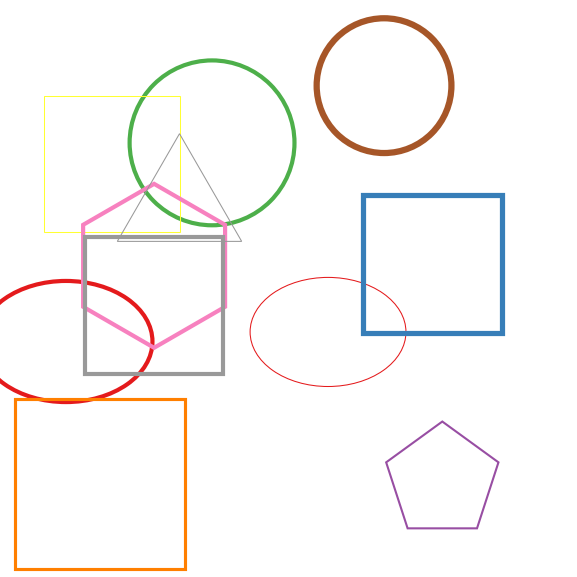[{"shape": "oval", "thickness": 2, "radius": 0.75, "center": [0.114, 0.408]}, {"shape": "oval", "thickness": 0.5, "radius": 0.67, "center": [0.568, 0.424]}, {"shape": "square", "thickness": 2.5, "radius": 0.6, "center": [0.749, 0.542]}, {"shape": "circle", "thickness": 2, "radius": 0.71, "center": [0.367, 0.752]}, {"shape": "pentagon", "thickness": 1, "radius": 0.51, "center": [0.766, 0.167]}, {"shape": "square", "thickness": 1.5, "radius": 0.74, "center": [0.172, 0.16]}, {"shape": "square", "thickness": 0.5, "radius": 0.59, "center": [0.194, 0.715]}, {"shape": "circle", "thickness": 3, "radius": 0.58, "center": [0.665, 0.851]}, {"shape": "hexagon", "thickness": 2, "radius": 0.71, "center": [0.267, 0.539]}, {"shape": "square", "thickness": 2, "radius": 0.59, "center": [0.267, 0.47]}, {"shape": "triangle", "thickness": 0.5, "radius": 0.62, "center": [0.311, 0.643]}]